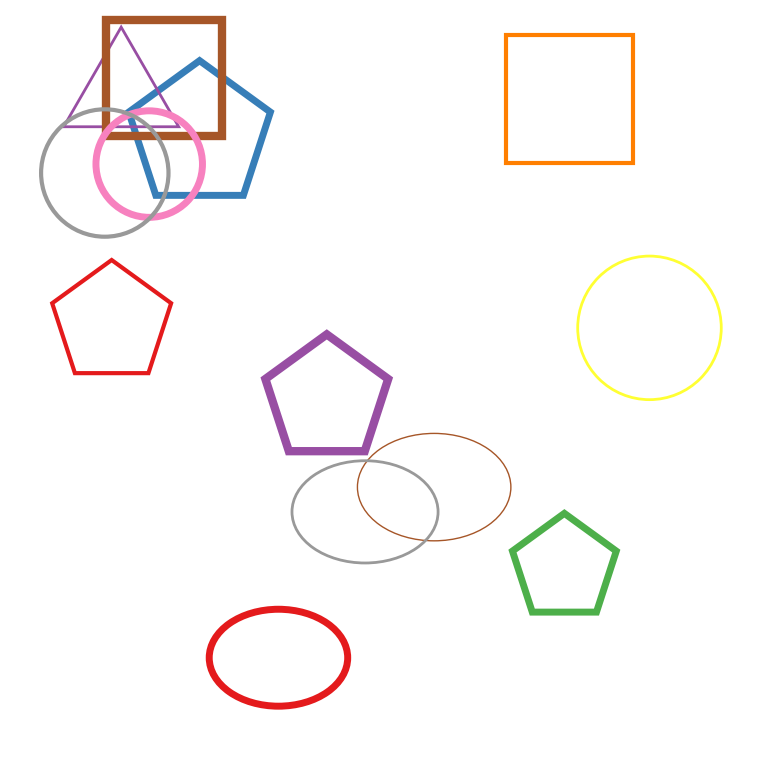[{"shape": "pentagon", "thickness": 1.5, "radius": 0.41, "center": [0.145, 0.581]}, {"shape": "oval", "thickness": 2.5, "radius": 0.45, "center": [0.362, 0.146]}, {"shape": "pentagon", "thickness": 2.5, "radius": 0.48, "center": [0.259, 0.825]}, {"shape": "pentagon", "thickness": 2.5, "radius": 0.35, "center": [0.733, 0.262]}, {"shape": "triangle", "thickness": 1, "radius": 0.43, "center": [0.157, 0.879]}, {"shape": "pentagon", "thickness": 3, "radius": 0.42, "center": [0.424, 0.482]}, {"shape": "square", "thickness": 1.5, "radius": 0.41, "center": [0.739, 0.871]}, {"shape": "circle", "thickness": 1, "radius": 0.47, "center": [0.843, 0.574]}, {"shape": "oval", "thickness": 0.5, "radius": 0.5, "center": [0.564, 0.367]}, {"shape": "square", "thickness": 3, "radius": 0.38, "center": [0.213, 0.898]}, {"shape": "circle", "thickness": 2.5, "radius": 0.35, "center": [0.194, 0.787]}, {"shape": "circle", "thickness": 1.5, "radius": 0.41, "center": [0.136, 0.775]}, {"shape": "oval", "thickness": 1, "radius": 0.47, "center": [0.474, 0.335]}]